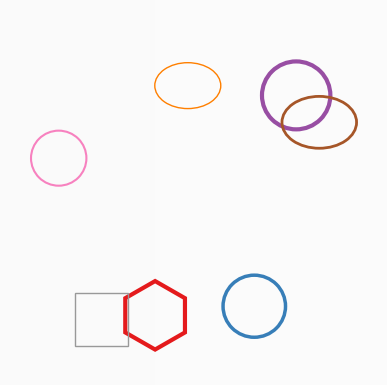[{"shape": "hexagon", "thickness": 3, "radius": 0.44, "center": [0.4, 0.181]}, {"shape": "circle", "thickness": 2.5, "radius": 0.4, "center": [0.656, 0.205]}, {"shape": "circle", "thickness": 3, "radius": 0.44, "center": [0.764, 0.752]}, {"shape": "oval", "thickness": 1, "radius": 0.43, "center": [0.485, 0.778]}, {"shape": "oval", "thickness": 2, "radius": 0.48, "center": [0.824, 0.682]}, {"shape": "circle", "thickness": 1.5, "radius": 0.36, "center": [0.151, 0.589]}, {"shape": "square", "thickness": 1, "radius": 0.34, "center": [0.262, 0.17]}]